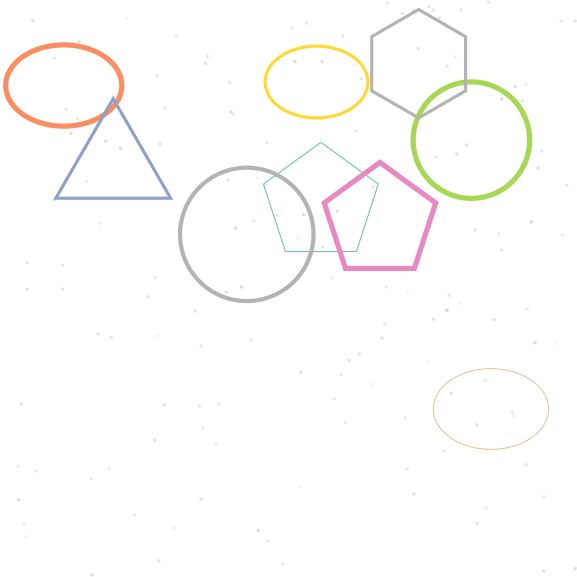[{"shape": "pentagon", "thickness": 0.5, "radius": 0.52, "center": [0.556, 0.648]}, {"shape": "oval", "thickness": 2.5, "radius": 0.5, "center": [0.11, 0.851]}, {"shape": "triangle", "thickness": 1.5, "radius": 0.57, "center": [0.196, 0.713]}, {"shape": "pentagon", "thickness": 2.5, "radius": 0.51, "center": [0.658, 0.616]}, {"shape": "circle", "thickness": 2.5, "radius": 0.5, "center": [0.816, 0.756]}, {"shape": "oval", "thickness": 1.5, "radius": 0.44, "center": [0.548, 0.857]}, {"shape": "oval", "thickness": 0.5, "radius": 0.5, "center": [0.85, 0.291]}, {"shape": "circle", "thickness": 2, "radius": 0.58, "center": [0.427, 0.593]}, {"shape": "hexagon", "thickness": 1.5, "radius": 0.47, "center": [0.725, 0.889]}]